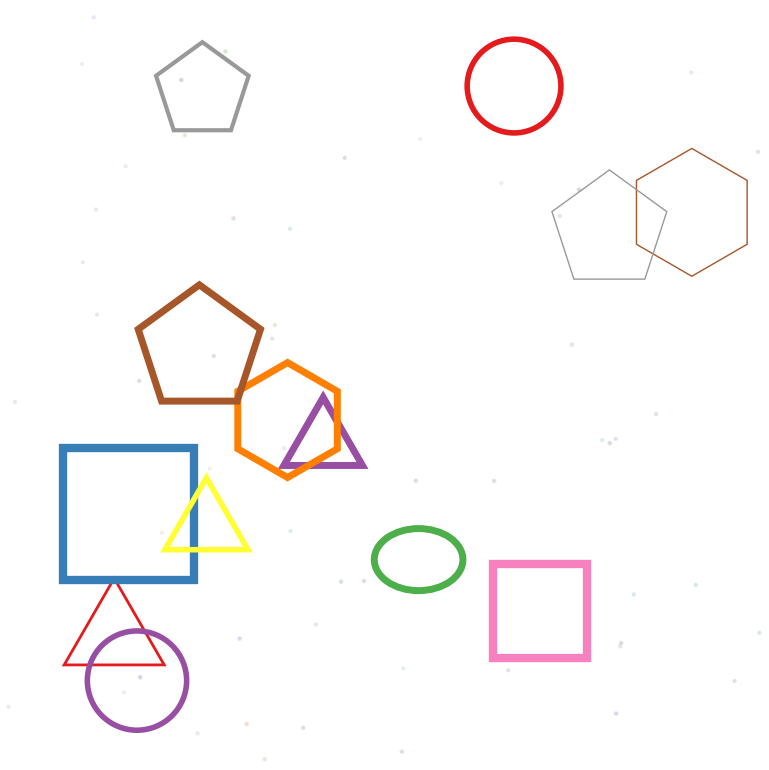[{"shape": "circle", "thickness": 2, "radius": 0.3, "center": [0.668, 0.888]}, {"shape": "triangle", "thickness": 1, "radius": 0.38, "center": [0.148, 0.174]}, {"shape": "square", "thickness": 3, "radius": 0.43, "center": [0.167, 0.332]}, {"shape": "oval", "thickness": 2.5, "radius": 0.29, "center": [0.544, 0.273]}, {"shape": "triangle", "thickness": 2.5, "radius": 0.29, "center": [0.42, 0.425]}, {"shape": "circle", "thickness": 2, "radius": 0.32, "center": [0.178, 0.116]}, {"shape": "hexagon", "thickness": 2.5, "radius": 0.37, "center": [0.373, 0.454]}, {"shape": "triangle", "thickness": 2, "radius": 0.31, "center": [0.268, 0.317]}, {"shape": "hexagon", "thickness": 0.5, "radius": 0.41, "center": [0.898, 0.724]}, {"shape": "pentagon", "thickness": 2.5, "radius": 0.42, "center": [0.259, 0.547]}, {"shape": "square", "thickness": 3, "radius": 0.31, "center": [0.702, 0.207]}, {"shape": "pentagon", "thickness": 1.5, "radius": 0.32, "center": [0.263, 0.882]}, {"shape": "pentagon", "thickness": 0.5, "radius": 0.39, "center": [0.791, 0.701]}]